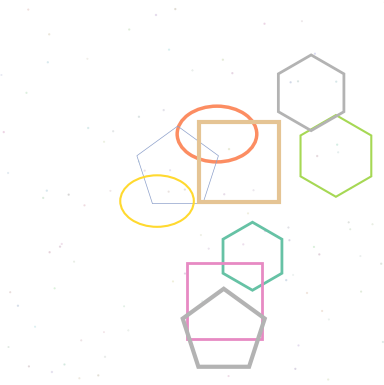[{"shape": "hexagon", "thickness": 2, "radius": 0.44, "center": [0.656, 0.334]}, {"shape": "oval", "thickness": 2.5, "radius": 0.52, "center": [0.564, 0.652]}, {"shape": "pentagon", "thickness": 0.5, "radius": 0.56, "center": [0.461, 0.561]}, {"shape": "square", "thickness": 2, "radius": 0.49, "center": [0.584, 0.218]}, {"shape": "hexagon", "thickness": 1.5, "radius": 0.53, "center": [0.872, 0.595]}, {"shape": "oval", "thickness": 1.5, "radius": 0.48, "center": [0.408, 0.478]}, {"shape": "square", "thickness": 3, "radius": 0.52, "center": [0.621, 0.579]}, {"shape": "hexagon", "thickness": 2, "radius": 0.49, "center": [0.808, 0.759]}, {"shape": "pentagon", "thickness": 3, "radius": 0.56, "center": [0.581, 0.138]}]